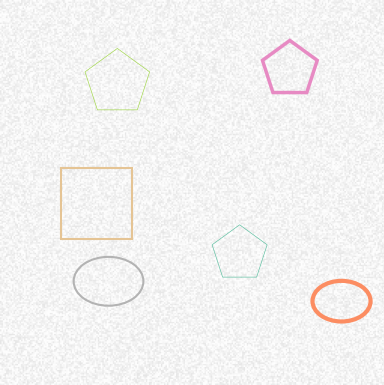[{"shape": "pentagon", "thickness": 0.5, "radius": 0.38, "center": [0.622, 0.341]}, {"shape": "oval", "thickness": 3, "radius": 0.38, "center": [0.887, 0.218]}, {"shape": "pentagon", "thickness": 2.5, "radius": 0.37, "center": [0.753, 0.82]}, {"shape": "pentagon", "thickness": 0.5, "radius": 0.44, "center": [0.305, 0.786]}, {"shape": "square", "thickness": 1.5, "radius": 0.46, "center": [0.25, 0.471]}, {"shape": "oval", "thickness": 1.5, "radius": 0.45, "center": [0.282, 0.269]}]